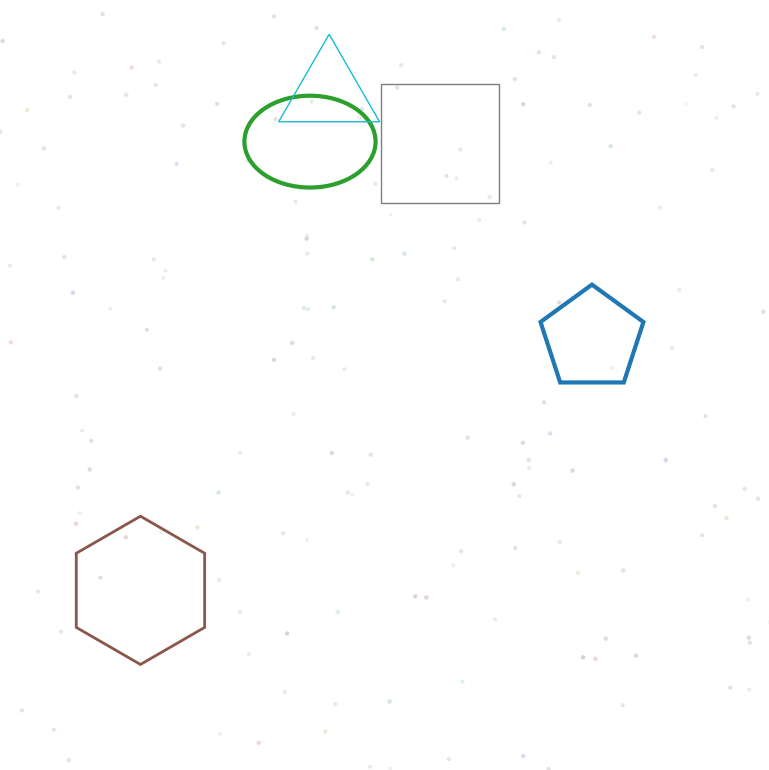[{"shape": "pentagon", "thickness": 1.5, "radius": 0.35, "center": [0.769, 0.56]}, {"shape": "oval", "thickness": 1.5, "radius": 0.43, "center": [0.403, 0.816]}, {"shape": "hexagon", "thickness": 1, "radius": 0.48, "center": [0.182, 0.233]}, {"shape": "square", "thickness": 0.5, "radius": 0.39, "center": [0.571, 0.814]}, {"shape": "triangle", "thickness": 0.5, "radius": 0.38, "center": [0.427, 0.88]}]